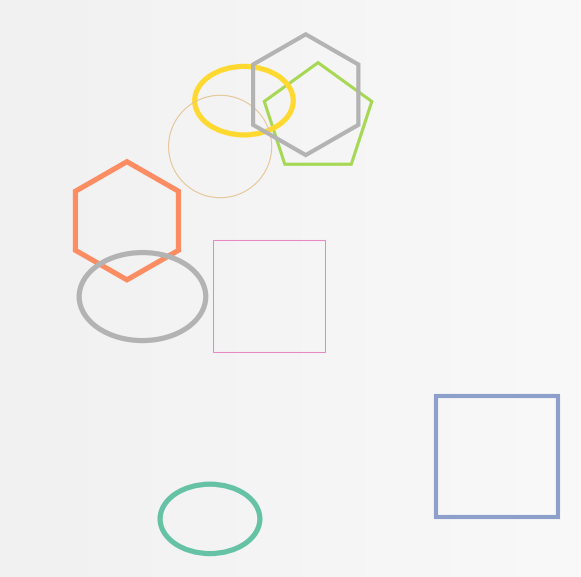[{"shape": "oval", "thickness": 2.5, "radius": 0.43, "center": [0.361, 0.101]}, {"shape": "hexagon", "thickness": 2.5, "radius": 0.51, "center": [0.218, 0.617]}, {"shape": "square", "thickness": 2, "radius": 0.53, "center": [0.855, 0.209]}, {"shape": "square", "thickness": 0.5, "radius": 0.48, "center": [0.463, 0.487]}, {"shape": "pentagon", "thickness": 1.5, "radius": 0.49, "center": [0.547, 0.793]}, {"shape": "oval", "thickness": 2.5, "radius": 0.42, "center": [0.42, 0.825]}, {"shape": "circle", "thickness": 0.5, "radius": 0.44, "center": [0.379, 0.745]}, {"shape": "oval", "thickness": 2.5, "radius": 0.54, "center": [0.245, 0.486]}, {"shape": "hexagon", "thickness": 2, "radius": 0.52, "center": [0.526, 0.835]}]